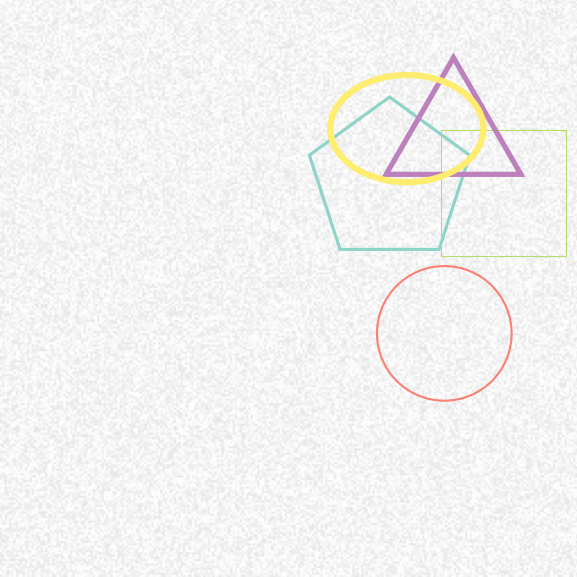[{"shape": "pentagon", "thickness": 1.5, "radius": 0.73, "center": [0.674, 0.685]}, {"shape": "circle", "thickness": 1, "radius": 0.58, "center": [0.769, 0.422]}, {"shape": "square", "thickness": 0.5, "radius": 0.54, "center": [0.872, 0.665]}, {"shape": "triangle", "thickness": 2.5, "radius": 0.67, "center": [0.785, 0.765]}, {"shape": "oval", "thickness": 3, "radius": 0.66, "center": [0.704, 0.776]}]